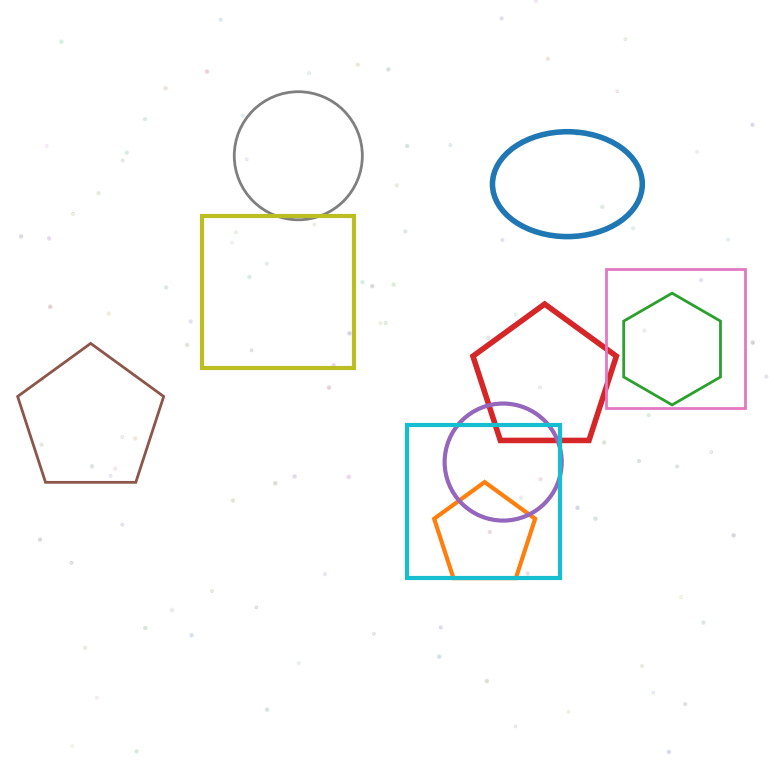[{"shape": "oval", "thickness": 2, "radius": 0.49, "center": [0.737, 0.761]}, {"shape": "pentagon", "thickness": 1.5, "radius": 0.34, "center": [0.629, 0.305]}, {"shape": "hexagon", "thickness": 1, "radius": 0.36, "center": [0.873, 0.547]}, {"shape": "pentagon", "thickness": 2, "radius": 0.49, "center": [0.707, 0.507]}, {"shape": "circle", "thickness": 1.5, "radius": 0.38, "center": [0.653, 0.4]}, {"shape": "pentagon", "thickness": 1, "radius": 0.5, "center": [0.118, 0.454]}, {"shape": "square", "thickness": 1, "radius": 0.45, "center": [0.877, 0.56]}, {"shape": "circle", "thickness": 1, "radius": 0.42, "center": [0.387, 0.798]}, {"shape": "square", "thickness": 1.5, "radius": 0.49, "center": [0.361, 0.621]}, {"shape": "square", "thickness": 1.5, "radius": 0.5, "center": [0.628, 0.349]}]